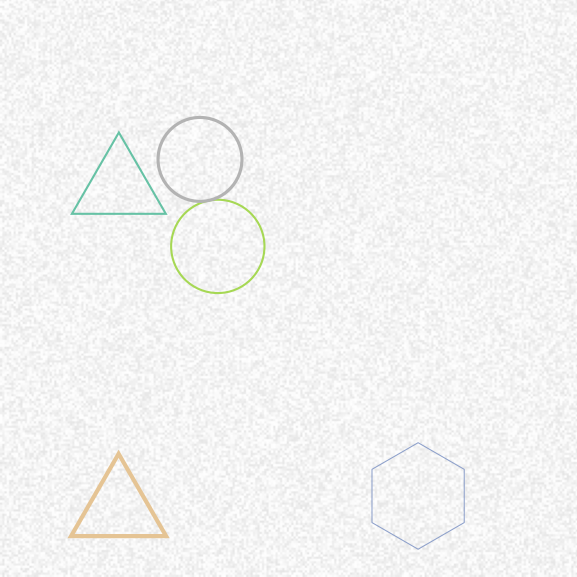[{"shape": "triangle", "thickness": 1, "radius": 0.47, "center": [0.206, 0.676]}, {"shape": "hexagon", "thickness": 0.5, "radius": 0.46, "center": [0.724, 0.14]}, {"shape": "circle", "thickness": 1, "radius": 0.4, "center": [0.377, 0.572]}, {"shape": "triangle", "thickness": 2, "radius": 0.48, "center": [0.205, 0.118]}, {"shape": "circle", "thickness": 1.5, "radius": 0.36, "center": [0.346, 0.723]}]